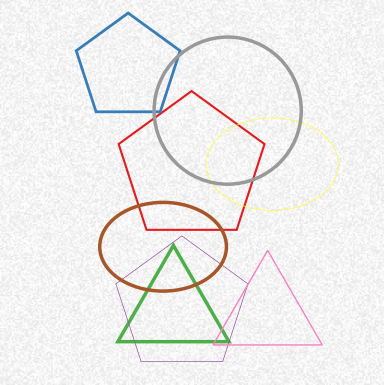[{"shape": "pentagon", "thickness": 1.5, "radius": 1.0, "center": [0.498, 0.564]}, {"shape": "pentagon", "thickness": 2, "radius": 0.71, "center": [0.333, 0.824]}, {"shape": "triangle", "thickness": 2.5, "radius": 0.83, "center": [0.45, 0.196]}, {"shape": "pentagon", "thickness": 0.5, "radius": 0.9, "center": [0.472, 0.207]}, {"shape": "oval", "thickness": 0.5, "radius": 0.86, "center": [0.707, 0.573]}, {"shape": "oval", "thickness": 2.5, "radius": 0.82, "center": [0.424, 0.359]}, {"shape": "triangle", "thickness": 1, "radius": 0.82, "center": [0.695, 0.186]}, {"shape": "circle", "thickness": 2.5, "radius": 0.96, "center": [0.591, 0.713]}]